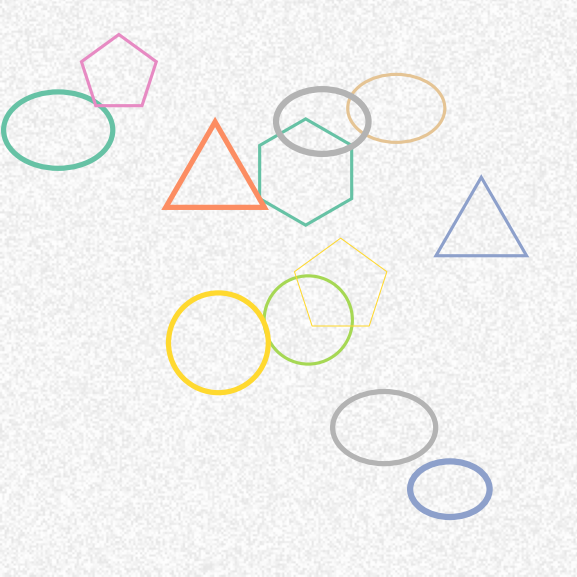[{"shape": "oval", "thickness": 2.5, "radius": 0.47, "center": [0.101, 0.774]}, {"shape": "hexagon", "thickness": 1.5, "radius": 0.46, "center": [0.529, 0.701]}, {"shape": "triangle", "thickness": 2.5, "radius": 0.49, "center": [0.372, 0.689]}, {"shape": "oval", "thickness": 3, "radius": 0.34, "center": [0.779, 0.152]}, {"shape": "triangle", "thickness": 1.5, "radius": 0.45, "center": [0.833, 0.602]}, {"shape": "pentagon", "thickness": 1.5, "radius": 0.34, "center": [0.206, 0.871]}, {"shape": "circle", "thickness": 1.5, "radius": 0.38, "center": [0.534, 0.445]}, {"shape": "circle", "thickness": 2.5, "radius": 0.43, "center": [0.378, 0.406]}, {"shape": "pentagon", "thickness": 0.5, "radius": 0.42, "center": [0.59, 0.503]}, {"shape": "oval", "thickness": 1.5, "radius": 0.42, "center": [0.686, 0.811]}, {"shape": "oval", "thickness": 3, "radius": 0.4, "center": [0.558, 0.789]}, {"shape": "oval", "thickness": 2.5, "radius": 0.45, "center": [0.665, 0.259]}]